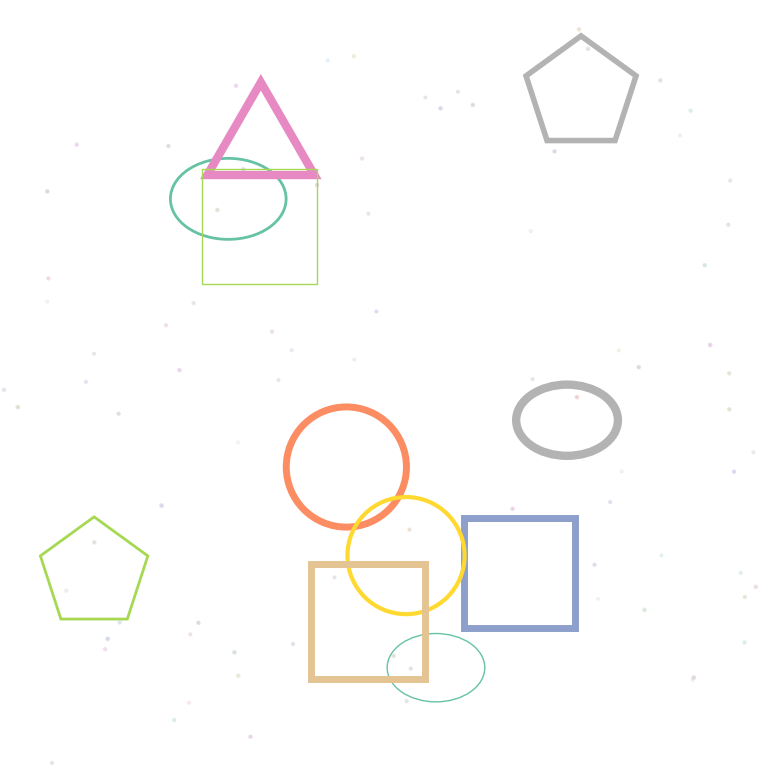[{"shape": "oval", "thickness": 0.5, "radius": 0.32, "center": [0.566, 0.133]}, {"shape": "oval", "thickness": 1, "radius": 0.38, "center": [0.296, 0.742]}, {"shape": "circle", "thickness": 2.5, "radius": 0.39, "center": [0.45, 0.393]}, {"shape": "square", "thickness": 2.5, "radius": 0.36, "center": [0.675, 0.256]}, {"shape": "triangle", "thickness": 3, "radius": 0.4, "center": [0.339, 0.813]}, {"shape": "square", "thickness": 0.5, "radius": 0.37, "center": [0.337, 0.706]}, {"shape": "pentagon", "thickness": 1, "radius": 0.37, "center": [0.122, 0.255]}, {"shape": "circle", "thickness": 1.5, "radius": 0.38, "center": [0.527, 0.278]}, {"shape": "square", "thickness": 2.5, "radius": 0.37, "center": [0.478, 0.193]}, {"shape": "oval", "thickness": 3, "radius": 0.33, "center": [0.736, 0.454]}, {"shape": "pentagon", "thickness": 2, "radius": 0.38, "center": [0.755, 0.878]}]